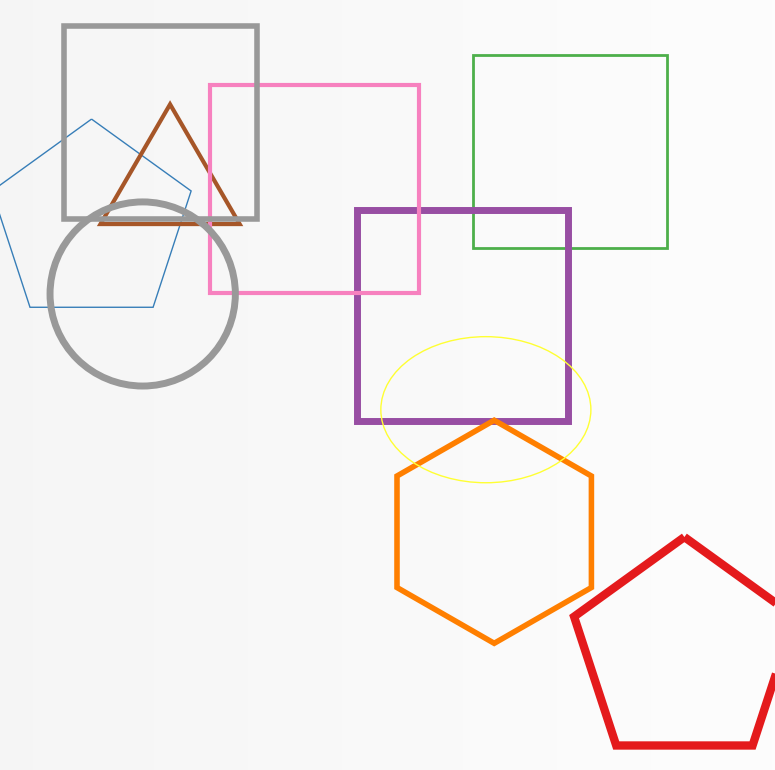[{"shape": "pentagon", "thickness": 3, "radius": 0.75, "center": [0.883, 0.153]}, {"shape": "pentagon", "thickness": 0.5, "radius": 0.68, "center": [0.118, 0.71]}, {"shape": "square", "thickness": 1, "radius": 0.63, "center": [0.736, 0.804]}, {"shape": "square", "thickness": 2.5, "radius": 0.68, "center": [0.597, 0.59]}, {"shape": "hexagon", "thickness": 2, "radius": 0.72, "center": [0.638, 0.309]}, {"shape": "oval", "thickness": 0.5, "radius": 0.68, "center": [0.627, 0.468]}, {"shape": "triangle", "thickness": 1.5, "radius": 0.52, "center": [0.219, 0.761]}, {"shape": "square", "thickness": 1.5, "radius": 0.67, "center": [0.406, 0.755]}, {"shape": "circle", "thickness": 2.5, "radius": 0.6, "center": [0.184, 0.618]}, {"shape": "square", "thickness": 2, "radius": 0.63, "center": [0.207, 0.841]}]